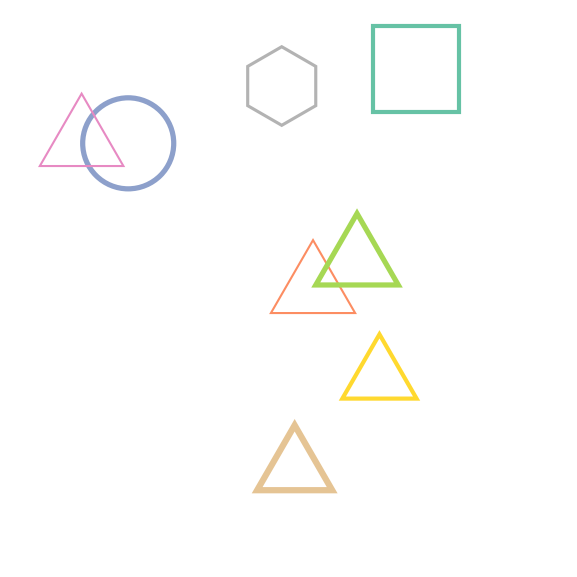[{"shape": "square", "thickness": 2, "radius": 0.37, "center": [0.721, 0.88]}, {"shape": "triangle", "thickness": 1, "radius": 0.42, "center": [0.542, 0.499]}, {"shape": "circle", "thickness": 2.5, "radius": 0.39, "center": [0.222, 0.751]}, {"shape": "triangle", "thickness": 1, "radius": 0.42, "center": [0.141, 0.753]}, {"shape": "triangle", "thickness": 2.5, "radius": 0.41, "center": [0.618, 0.547]}, {"shape": "triangle", "thickness": 2, "radius": 0.37, "center": [0.657, 0.346]}, {"shape": "triangle", "thickness": 3, "radius": 0.38, "center": [0.51, 0.188]}, {"shape": "hexagon", "thickness": 1.5, "radius": 0.34, "center": [0.488, 0.85]}]